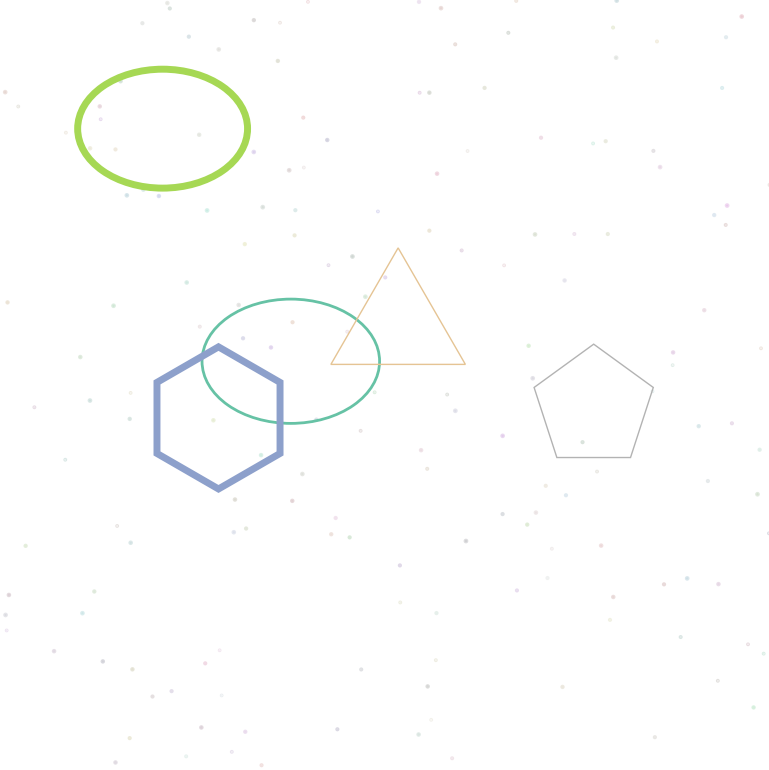[{"shape": "oval", "thickness": 1, "radius": 0.58, "center": [0.378, 0.531]}, {"shape": "hexagon", "thickness": 2.5, "radius": 0.46, "center": [0.284, 0.457]}, {"shape": "oval", "thickness": 2.5, "radius": 0.55, "center": [0.211, 0.833]}, {"shape": "triangle", "thickness": 0.5, "radius": 0.5, "center": [0.517, 0.577]}, {"shape": "pentagon", "thickness": 0.5, "radius": 0.41, "center": [0.771, 0.472]}]